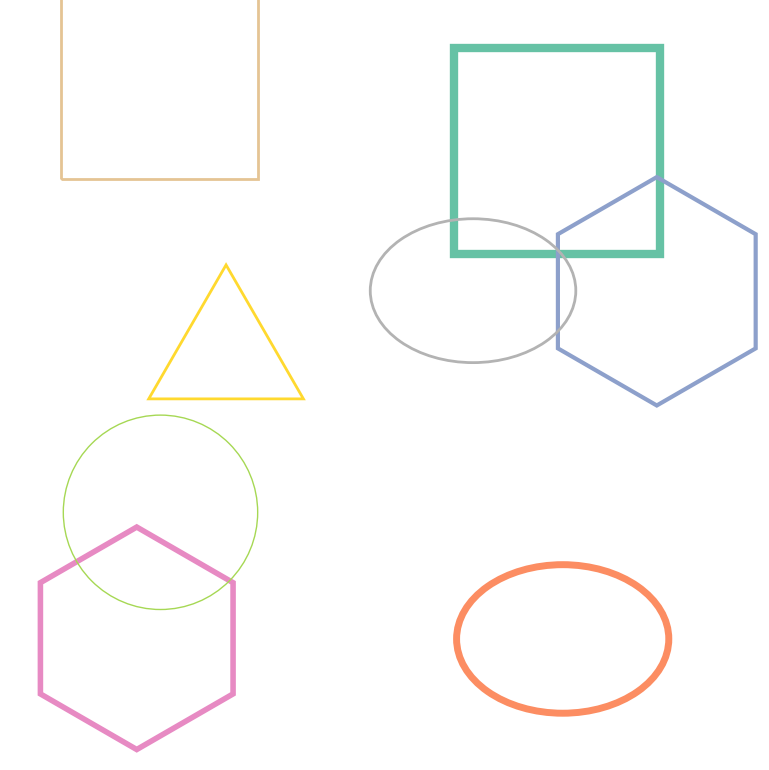[{"shape": "square", "thickness": 3, "radius": 0.67, "center": [0.723, 0.804]}, {"shape": "oval", "thickness": 2.5, "radius": 0.69, "center": [0.731, 0.17]}, {"shape": "hexagon", "thickness": 1.5, "radius": 0.74, "center": [0.853, 0.622]}, {"shape": "hexagon", "thickness": 2, "radius": 0.72, "center": [0.178, 0.171]}, {"shape": "circle", "thickness": 0.5, "radius": 0.63, "center": [0.208, 0.335]}, {"shape": "triangle", "thickness": 1, "radius": 0.58, "center": [0.294, 0.54]}, {"shape": "square", "thickness": 1, "radius": 0.64, "center": [0.207, 0.896]}, {"shape": "oval", "thickness": 1, "radius": 0.67, "center": [0.614, 0.622]}]